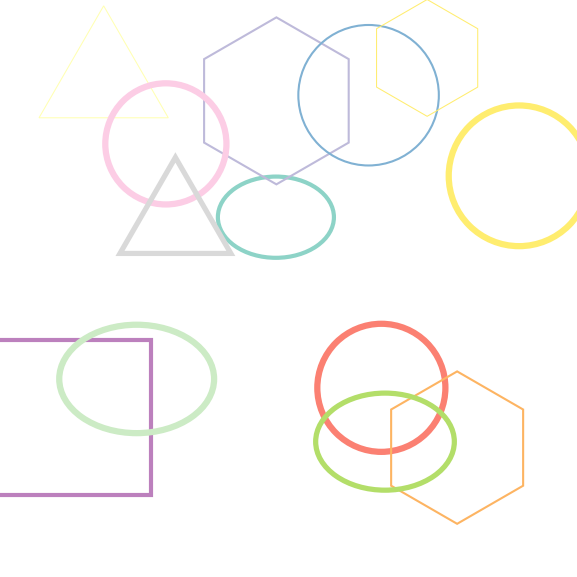[{"shape": "oval", "thickness": 2, "radius": 0.5, "center": [0.478, 0.623]}, {"shape": "triangle", "thickness": 0.5, "radius": 0.65, "center": [0.179, 0.86]}, {"shape": "hexagon", "thickness": 1, "radius": 0.72, "center": [0.479, 0.824]}, {"shape": "circle", "thickness": 3, "radius": 0.55, "center": [0.66, 0.328]}, {"shape": "circle", "thickness": 1, "radius": 0.61, "center": [0.638, 0.834]}, {"shape": "hexagon", "thickness": 1, "radius": 0.66, "center": [0.792, 0.224]}, {"shape": "oval", "thickness": 2.5, "radius": 0.6, "center": [0.667, 0.234]}, {"shape": "circle", "thickness": 3, "radius": 0.52, "center": [0.287, 0.75]}, {"shape": "triangle", "thickness": 2.5, "radius": 0.55, "center": [0.304, 0.616]}, {"shape": "square", "thickness": 2, "radius": 0.67, "center": [0.128, 0.277]}, {"shape": "oval", "thickness": 3, "radius": 0.67, "center": [0.237, 0.343]}, {"shape": "hexagon", "thickness": 0.5, "radius": 0.51, "center": [0.74, 0.899]}, {"shape": "circle", "thickness": 3, "radius": 0.61, "center": [0.899, 0.695]}]